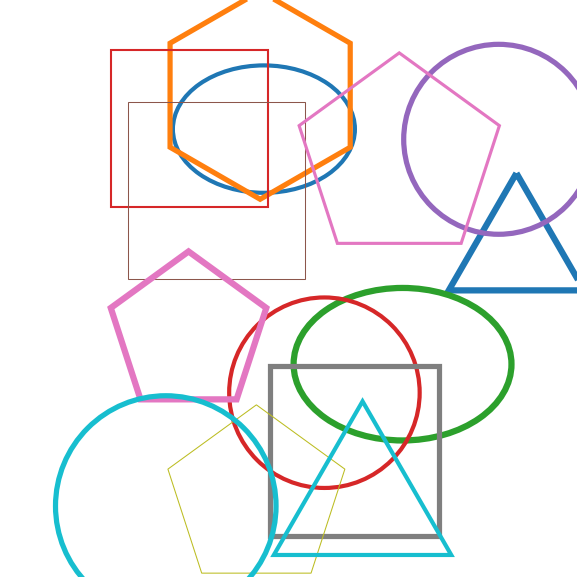[{"shape": "oval", "thickness": 2, "radius": 0.79, "center": [0.457, 0.776]}, {"shape": "triangle", "thickness": 3, "radius": 0.68, "center": [0.894, 0.564]}, {"shape": "hexagon", "thickness": 2.5, "radius": 0.9, "center": [0.45, 0.834]}, {"shape": "oval", "thickness": 3, "radius": 0.94, "center": [0.697, 0.368]}, {"shape": "circle", "thickness": 2, "radius": 0.82, "center": [0.562, 0.319]}, {"shape": "square", "thickness": 1, "radius": 0.68, "center": [0.328, 0.777]}, {"shape": "circle", "thickness": 2.5, "radius": 0.82, "center": [0.864, 0.758]}, {"shape": "square", "thickness": 0.5, "radius": 0.77, "center": [0.375, 0.669]}, {"shape": "pentagon", "thickness": 1.5, "radius": 0.91, "center": [0.691, 0.725]}, {"shape": "pentagon", "thickness": 3, "radius": 0.71, "center": [0.326, 0.422]}, {"shape": "square", "thickness": 2.5, "radius": 0.73, "center": [0.614, 0.218]}, {"shape": "pentagon", "thickness": 0.5, "radius": 0.81, "center": [0.444, 0.137]}, {"shape": "triangle", "thickness": 2, "radius": 0.89, "center": [0.628, 0.127]}, {"shape": "circle", "thickness": 2.5, "radius": 0.95, "center": [0.287, 0.123]}]